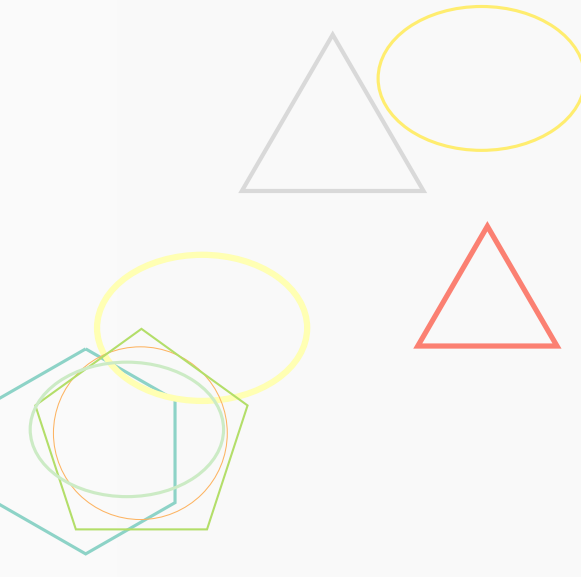[{"shape": "hexagon", "thickness": 1.5, "radius": 0.89, "center": [0.147, 0.218]}, {"shape": "oval", "thickness": 3, "radius": 0.9, "center": [0.348, 0.431]}, {"shape": "triangle", "thickness": 2.5, "radius": 0.69, "center": [0.839, 0.469]}, {"shape": "circle", "thickness": 0.5, "radius": 0.75, "center": [0.241, 0.249]}, {"shape": "pentagon", "thickness": 1, "radius": 0.96, "center": [0.243, 0.238]}, {"shape": "triangle", "thickness": 2, "radius": 0.9, "center": [0.572, 0.759]}, {"shape": "oval", "thickness": 1.5, "radius": 0.83, "center": [0.218, 0.256]}, {"shape": "oval", "thickness": 1.5, "radius": 0.89, "center": [0.828, 0.863]}]